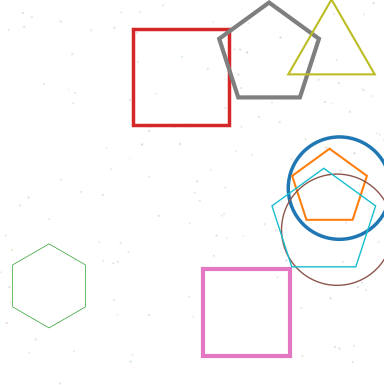[{"shape": "circle", "thickness": 2.5, "radius": 0.66, "center": [0.882, 0.511]}, {"shape": "pentagon", "thickness": 1.5, "radius": 0.51, "center": [0.856, 0.512]}, {"shape": "hexagon", "thickness": 0.5, "radius": 0.55, "center": [0.127, 0.257]}, {"shape": "square", "thickness": 2.5, "radius": 0.63, "center": [0.471, 0.799]}, {"shape": "circle", "thickness": 1, "radius": 0.72, "center": [0.876, 0.403]}, {"shape": "square", "thickness": 3, "radius": 0.56, "center": [0.641, 0.188]}, {"shape": "pentagon", "thickness": 3, "radius": 0.68, "center": [0.699, 0.857]}, {"shape": "triangle", "thickness": 1.5, "radius": 0.65, "center": [0.861, 0.872]}, {"shape": "pentagon", "thickness": 1, "radius": 0.71, "center": [0.841, 0.421]}]